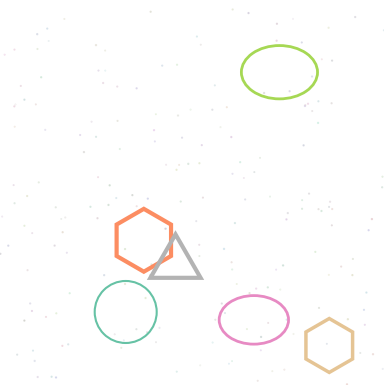[{"shape": "circle", "thickness": 1.5, "radius": 0.4, "center": [0.327, 0.19]}, {"shape": "hexagon", "thickness": 3, "radius": 0.41, "center": [0.374, 0.376]}, {"shape": "oval", "thickness": 2, "radius": 0.45, "center": [0.659, 0.169]}, {"shape": "oval", "thickness": 2, "radius": 0.49, "center": [0.726, 0.812]}, {"shape": "hexagon", "thickness": 2.5, "radius": 0.35, "center": [0.855, 0.103]}, {"shape": "triangle", "thickness": 3, "radius": 0.38, "center": [0.456, 0.316]}]